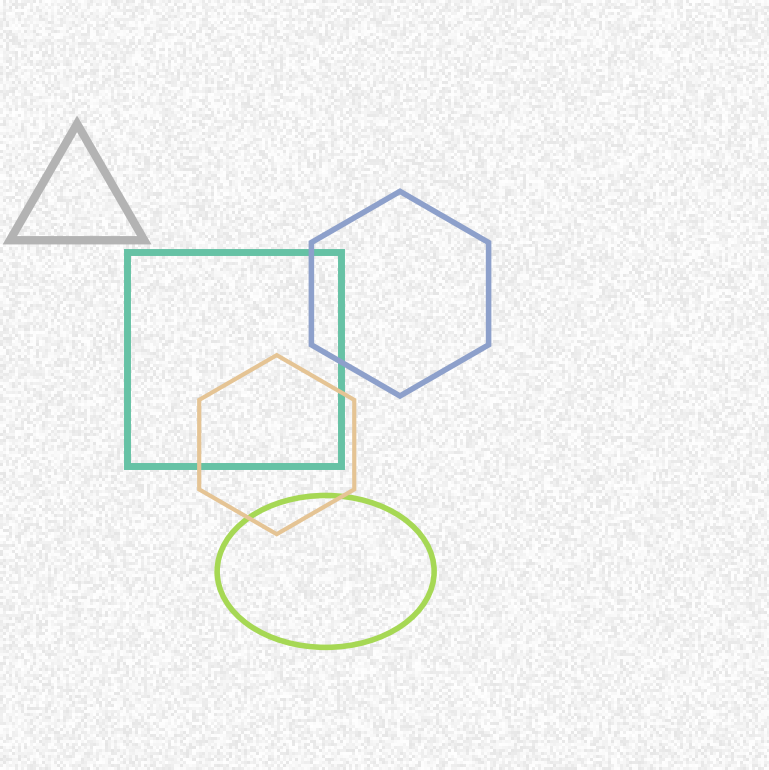[{"shape": "square", "thickness": 2.5, "radius": 0.69, "center": [0.304, 0.534]}, {"shape": "hexagon", "thickness": 2, "radius": 0.66, "center": [0.519, 0.619]}, {"shape": "oval", "thickness": 2, "radius": 0.7, "center": [0.423, 0.258]}, {"shape": "hexagon", "thickness": 1.5, "radius": 0.58, "center": [0.359, 0.423]}, {"shape": "triangle", "thickness": 3, "radius": 0.5, "center": [0.1, 0.738]}]